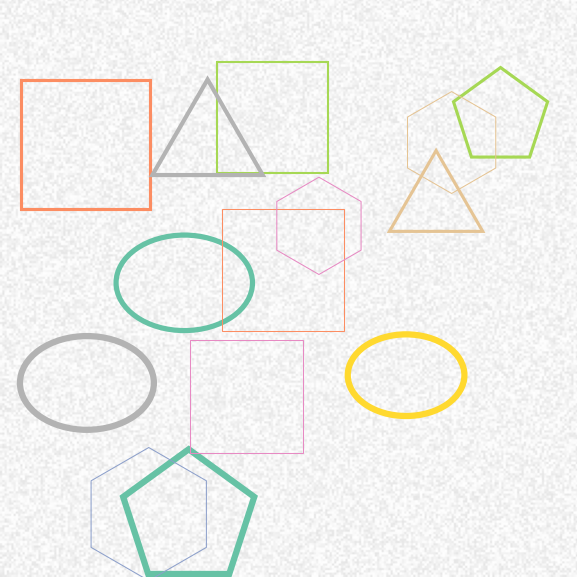[{"shape": "oval", "thickness": 2.5, "radius": 0.59, "center": [0.319, 0.509]}, {"shape": "pentagon", "thickness": 3, "radius": 0.6, "center": [0.327, 0.102]}, {"shape": "square", "thickness": 0.5, "radius": 0.53, "center": [0.49, 0.532]}, {"shape": "square", "thickness": 1.5, "radius": 0.56, "center": [0.148, 0.749]}, {"shape": "hexagon", "thickness": 0.5, "radius": 0.58, "center": [0.258, 0.109]}, {"shape": "square", "thickness": 0.5, "radius": 0.49, "center": [0.427, 0.313]}, {"shape": "hexagon", "thickness": 0.5, "radius": 0.42, "center": [0.552, 0.608]}, {"shape": "pentagon", "thickness": 1.5, "radius": 0.43, "center": [0.867, 0.796]}, {"shape": "square", "thickness": 1, "radius": 0.48, "center": [0.472, 0.796]}, {"shape": "oval", "thickness": 3, "radius": 0.5, "center": [0.703, 0.349]}, {"shape": "triangle", "thickness": 1.5, "radius": 0.47, "center": [0.755, 0.645]}, {"shape": "hexagon", "thickness": 0.5, "radius": 0.44, "center": [0.782, 0.752]}, {"shape": "triangle", "thickness": 2, "radius": 0.55, "center": [0.359, 0.751]}, {"shape": "oval", "thickness": 3, "radius": 0.58, "center": [0.151, 0.336]}]